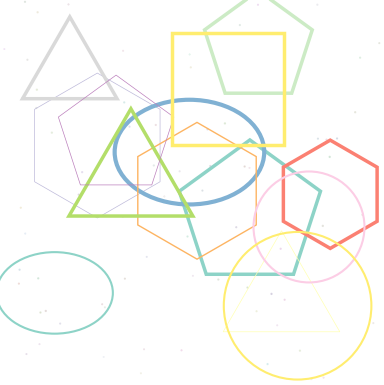[{"shape": "pentagon", "thickness": 2.5, "radius": 0.96, "center": [0.649, 0.444]}, {"shape": "oval", "thickness": 1.5, "radius": 0.76, "center": [0.142, 0.239]}, {"shape": "triangle", "thickness": 0.5, "radius": 0.87, "center": [0.731, 0.226]}, {"shape": "hexagon", "thickness": 0.5, "radius": 0.94, "center": [0.253, 0.622]}, {"shape": "hexagon", "thickness": 2.5, "radius": 0.7, "center": [0.858, 0.495]}, {"shape": "oval", "thickness": 3, "radius": 0.97, "center": [0.492, 0.605]}, {"shape": "hexagon", "thickness": 1, "radius": 0.89, "center": [0.512, 0.505]}, {"shape": "triangle", "thickness": 2.5, "radius": 0.93, "center": [0.34, 0.532]}, {"shape": "circle", "thickness": 1.5, "radius": 0.72, "center": [0.803, 0.41]}, {"shape": "triangle", "thickness": 2.5, "radius": 0.71, "center": [0.181, 0.815]}, {"shape": "pentagon", "thickness": 0.5, "radius": 0.79, "center": [0.302, 0.647]}, {"shape": "pentagon", "thickness": 2.5, "radius": 0.74, "center": [0.671, 0.877]}, {"shape": "square", "thickness": 2.5, "radius": 0.73, "center": [0.592, 0.768]}, {"shape": "circle", "thickness": 1.5, "radius": 0.96, "center": [0.773, 0.206]}]